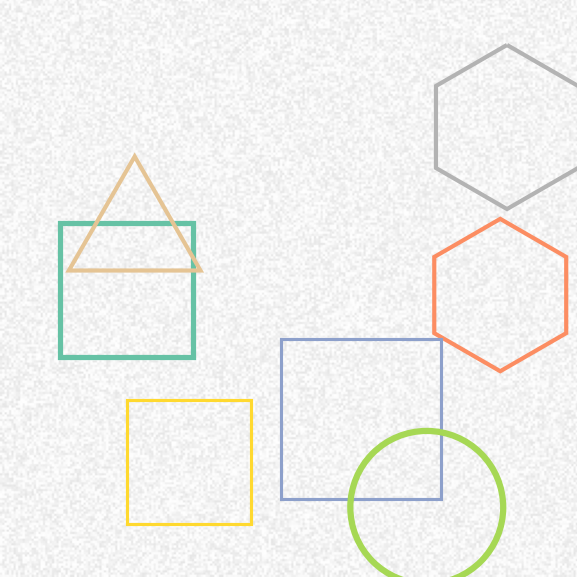[{"shape": "square", "thickness": 2.5, "radius": 0.58, "center": [0.219, 0.497]}, {"shape": "hexagon", "thickness": 2, "radius": 0.66, "center": [0.866, 0.488]}, {"shape": "square", "thickness": 1.5, "radius": 0.69, "center": [0.624, 0.274]}, {"shape": "circle", "thickness": 3, "radius": 0.66, "center": [0.739, 0.121]}, {"shape": "square", "thickness": 1.5, "radius": 0.54, "center": [0.328, 0.199]}, {"shape": "triangle", "thickness": 2, "radius": 0.66, "center": [0.233, 0.597]}, {"shape": "hexagon", "thickness": 2, "radius": 0.71, "center": [0.878, 0.779]}]